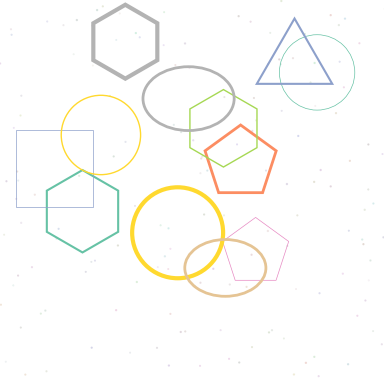[{"shape": "hexagon", "thickness": 1.5, "radius": 0.53, "center": [0.214, 0.451]}, {"shape": "circle", "thickness": 0.5, "radius": 0.49, "center": [0.824, 0.812]}, {"shape": "pentagon", "thickness": 2, "radius": 0.49, "center": [0.625, 0.578]}, {"shape": "square", "thickness": 0.5, "radius": 0.5, "center": [0.141, 0.563]}, {"shape": "triangle", "thickness": 1.5, "radius": 0.57, "center": [0.765, 0.839]}, {"shape": "pentagon", "thickness": 0.5, "radius": 0.45, "center": [0.664, 0.345]}, {"shape": "hexagon", "thickness": 1, "radius": 0.5, "center": [0.58, 0.667]}, {"shape": "circle", "thickness": 1, "radius": 0.52, "center": [0.262, 0.649]}, {"shape": "circle", "thickness": 3, "radius": 0.59, "center": [0.461, 0.395]}, {"shape": "oval", "thickness": 2, "radius": 0.53, "center": [0.585, 0.304]}, {"shape": "hexagon", "thickness": 3, "radius": 0.48, "center": [0.326, 0.892]}, {"shape": "oval", "thickness": 2, "radius": 0.59, "center": [0.49, 0.744]}]